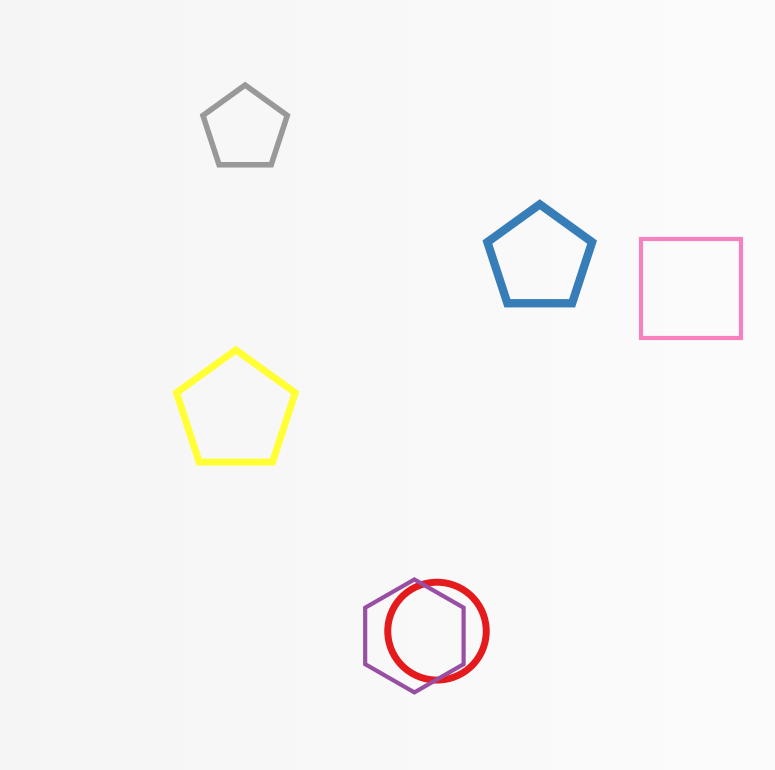[{"shape": "circle", "thickness": 2.5, "radius": 0.32, "center": [0.564, 0.18]}, {"shape": "pentagon", "thickness": 3, "radius": 0.36, "center": [0.696, 0.664]}, {"shape": "hexagon", "thickness": 1.5, "radius": 0.37, "center": [0.535, 0.174]}, {"shape": "pentagon", "thickness": 2.5, "radius": 0.4, "center": [0.304, 0.465]}, {"shape": "square", "thickness": 1.5, "radius": 0.32, "center": [0.892, 0.626]}, {"shape": "pentagon", "thickness": 2, "radius": 0.29, "center": [0.316, 0.832]}]